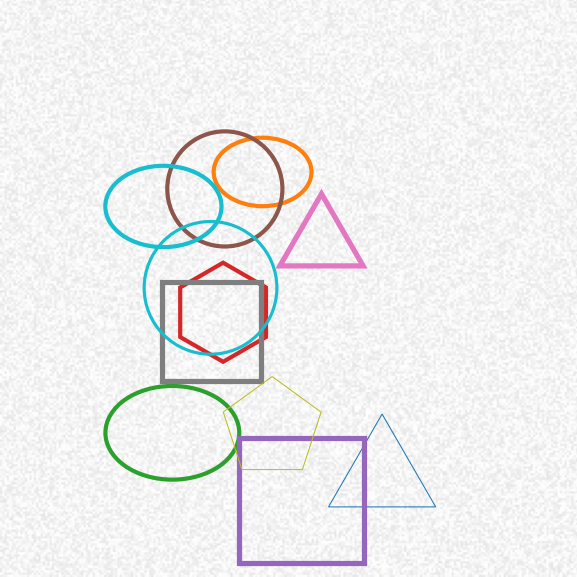[{"shape": "triangle", "thickness": 0.5, "radius": 0.54, "center": [0.662, 0.175]}, {"shape": "oval", "thickness": 2, "radius": 0.42, "center": [0.455, 0.701]}, {"shape": "oval", "thickness": 2, "radius": 0.58, "center": [0.298, 0.25]}, {"shape": "hexagon", "thickness": 2, "radius": 0.43, "center": [0.386, 0.458]}, {"shape": "square", "thickness": 2.5, "radius": 0.54, "center": [0.522, 0.132]}, {"shape": "circle", "thickness": 2, "radius": 0.5, "center": [0.389, 0.672]}, {"shape": "triangle", "thickness": 2.5, "radius": 0.42, "center": [0.557, 0.58]}, {"shape": "square", "thickness": 2.5, "radius": 0.43, "center": [0.366, 0.426]}, {"shape": "pentagon", "thickness": 0.5, "radius": 0.45, "center": [0.471, 0.258]}, {"shape": "circle", "thickness": 1.5, "radius": 0.57, "center": [0.365, 0.501]}, {"shape": "oval", "thickness": 2, "radius": 0.5, "center": [0.283, 0.642]}]